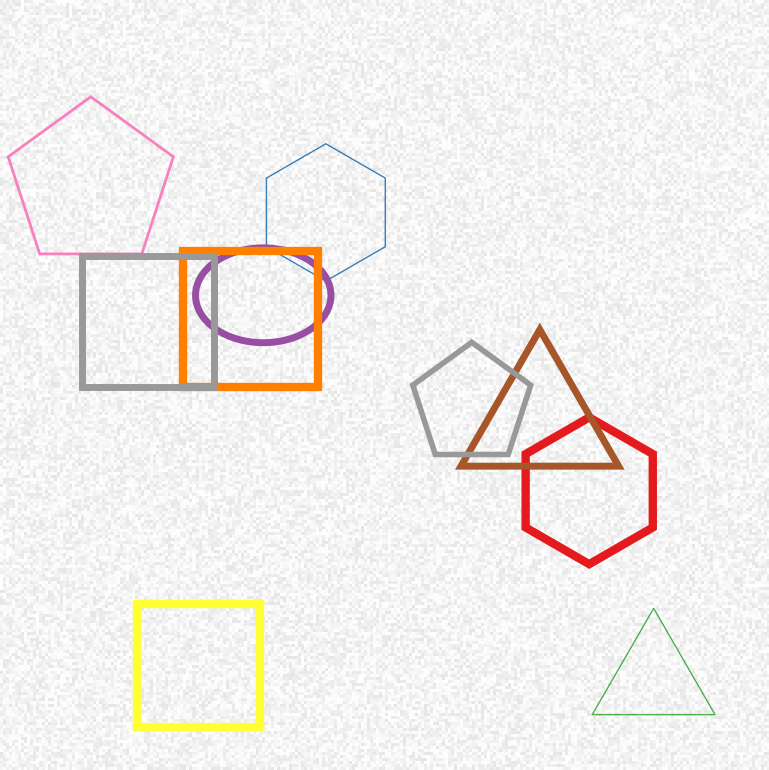[{"shape": "hexagon", "thickness": 3, "radius": 0.48, "center": [0.765, 0.363]}, {"shape": "hexagon", "thickness": 0.5, "radius": 0.45, "center": [0.423, 0.724]}, {"shape": "triangle", "thickness": 0.5, "radius": 0.46, "center": [0.849, 0.118]}, {"shape": "oval", "thickness": 2.5, "radius": 0.44, "center": [0.342, 0.616]}, {"shape": "square", "thickness": 3, "radius": 0.44, "center": [0.325, 0.585]}, {"shape": "square", "thickness": 3, "radius": 0.4, "center": [0.258, 0.136]}, {"shape": "triangle", "thickness": 2.5, "radius": 0.59, "center": [0.701, 0.454]}, {"shape": "pentagon", "thickness": 1, "radius": 0.56, "center": [0.118, 0.762]}, {"shape": "square", "thickness": 2.5, "radius": 0.43, "center": [0.192, 0.582]}, {"shape": "pentagon", "thickness": 2, "radius": 0.4, "center": [0.613, 0.475]}]